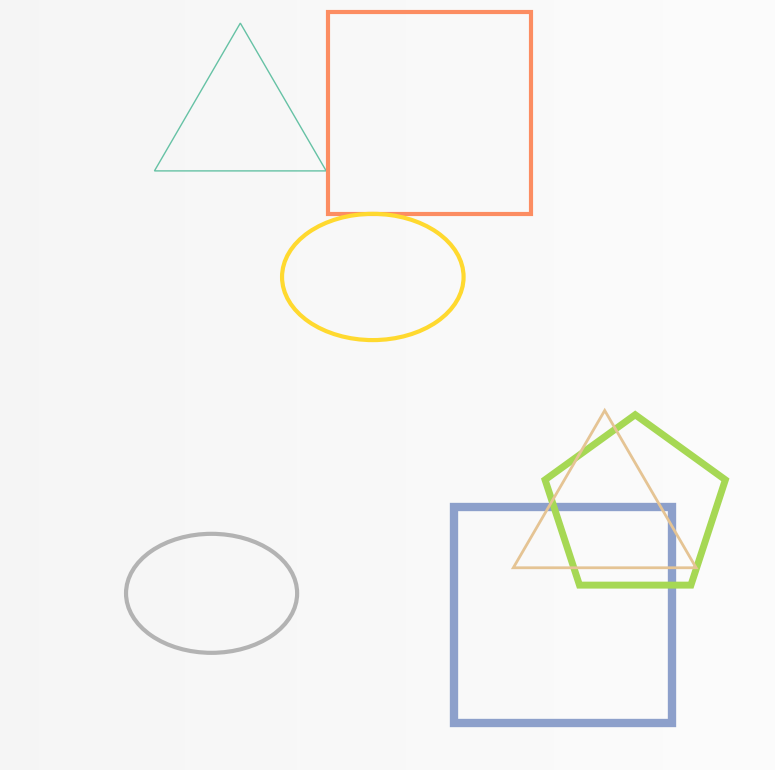[{"shape": "triangle", "thickness": 0.5, "radius": 0.64, "center": [0.31, 0.842]}, {"shape": "square", "thickness": 1.5, "radius": 0.66, "center": [0.554, 0.854]}, {"shape": "square", "thickness": 3, "radius": 0.7, "center": [0.727, 0.201]}, {"shape": "pentagon", "thickness": 2.5, "radius": 0.61, "center": [0.82, 0.339]}, {"shape": "oval", "thickness": 1.5, "radius": 0.59, "center": [0.481, 0.64]}, {"shape": "triangle", "thickness": 1, "radius": 0.68, "center": [0.78, 0.331]}, {"shape": "oval", "thickness": 1.5, "radius": 0.55, "center": [0.273, 0.229]}]